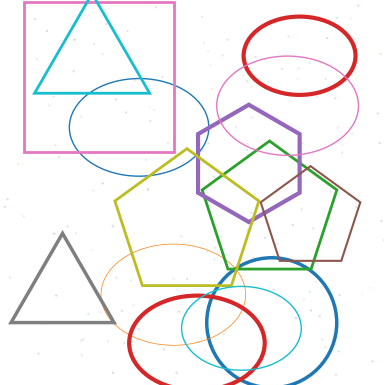[{"shape": "oval", "thickness": 1, "radius": 0.91, "center": [0.361, 0.669]}, {"shape": "circle", "thickness": 2.5, "radius": 0.84, "center": [0.706, 0.162]}, {"shape": "oval", "thickness": 0.5, "radius": 0.94, "center": [0.45, 0.235]}, {"shape": "pentagon", "thickness": 2, "radius": 0.92, "center": [0.7, 0.45]}, {"shape": "oval", "thickness": 3, "radius": 0.73, "center": [0.778, 0.855]}, {"shape": "oval", "thickness": 3, "radius": 0.88, "center": [0.512, 0.109]}, {"shape": "hexagon", "thickness": 3, "radius": 0.76, "center": [0.646, 0.576]}, {"shape": "pentagon", "thickness": 1.5, "radius": 0.68, "center": [0.807, 0.433]}, {"shape": "square", "thickness": 2, "radius": 0.97, "center": [0.257, 0.801]}, {"shape": "oval", "thickness": 1, "radius": 0.92, "center": [0.747, 0.725]}, {"shape": "triangle", "thickness": 2.5, "radius": 0.77, "center": [0.162, 0.239]}, {"shape": "pentagon", "thickness": 2, "radius": 0.98, "center": [0.485, 0.417]}, {"shape": "oval", "thickness": 1, "radius": 0.78, "center": [0.627, 0.147]}, {"shape": "triangle", "thickness": 2, "radius": 0.86, "center": [0.239, 0.844]}]